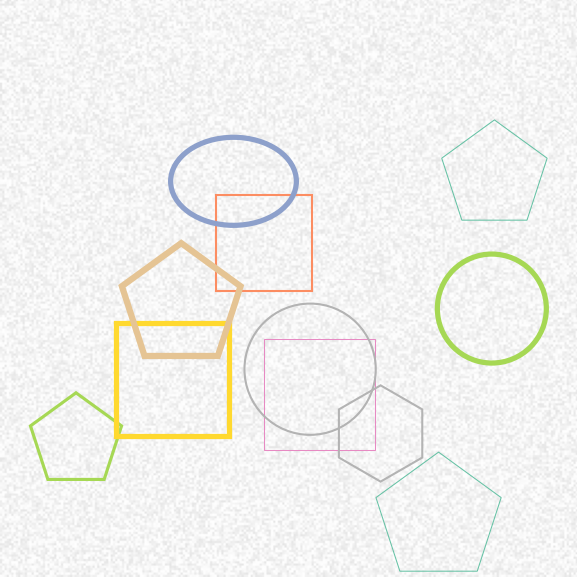[{"shape": "pentagon", "thickness": 0.5, "radius": 0.48, "center": [0.856, 0.696]}, {"shape": "pentagon", "thickness": 0.5, "radius": 0.57, "center": [0.759, 0.102]}, {"shape": "square", "thickness": 1, "radius": 0.41, "center": [0.457, 0.578]}, {"shape": "oval", "thickness": 2.5, "radius": 0.54, "center": [0.404, 0.685]}, {"shape": "square", "thickness": 0.5, "radius": 0.48, "center": [0.553, 0.317]}, {"shape": "circle", "thickness": 2.5, "radius": 0.47, "center": [0.852, 0.465]}, {"shape": "pentagon", "thickness": 1.5, "radius": 0.41, "center": [0.132, 0.236]}, {"shape": "square", "thickness": 2.5, "radius": 0.49, "center": [0.299, 0.343]}, {"shape": "pentagon", "thickness": 3, "radius": 0.54, "center": [0.314, 0.47]}, {"shape": "hexagon", "thickness": 1, "radius": 0.42, "center": [0.659, 0.249]}, {"shape": "circle", "thickness": 1, "radius": 0.57, "center": [0.537, 0.36]}]